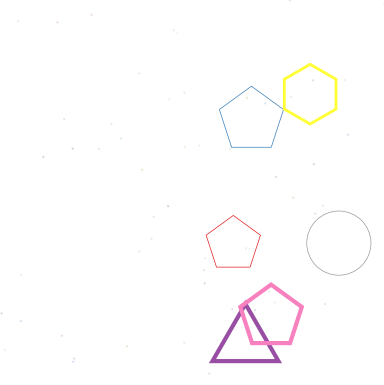[{"shape": "pentagon", "thickness": 0.5, "radius": 0.37, "center": [0.606, 0.366]}, {"shape": "pentagon", "thickness": 0.5, "radius": 0.44, "center": [0.653, 0.688]}, {"shape": "triangle", "thickness": 3, "radius": 0.49, "center": [0.638, 0.112]}, {"shape": "hexagon", "thickness": 2, "radius": 0.39, "center": [0.806, 0.755]}, {"shape": "pentagon", "thickness": 3, "radius": 0.42, "center": [0.704, 0.177]}, {"shape": "circle", "thickness": 0.5, "radius": 0.42, "center": [0.88, 0.369]}]